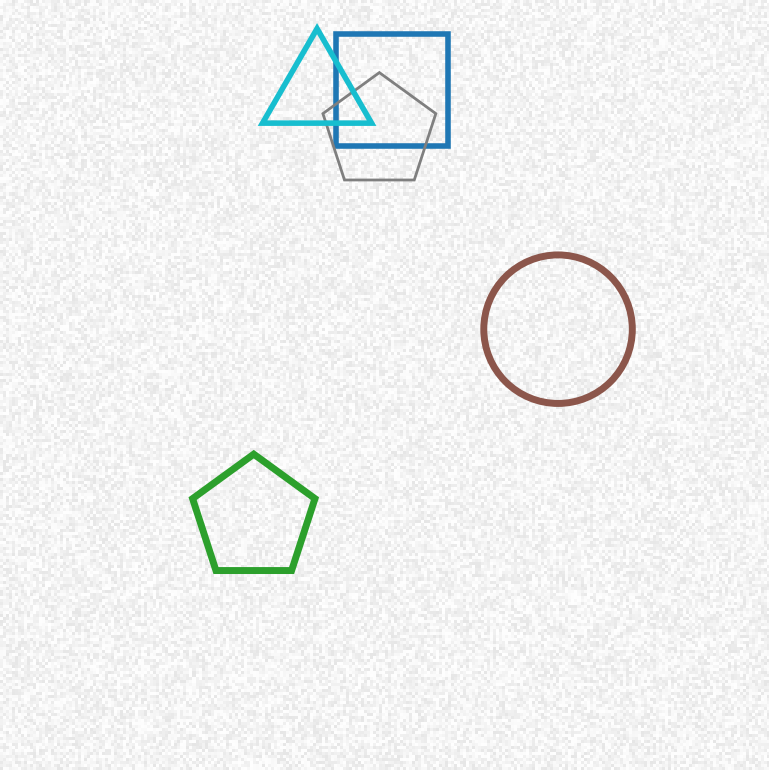[{"shape": "square", "thickness": 2, "radius": 0.36, "center": [0.509, 0.883]}, {"shape": "pentagon", "thickness": 2.5, "radius": 0.42, "center": [0.33, 0.327]}, {"shape": "circle", "thickness": 2.5, "radius": 0.48, "center": [0.725, 0.572]}, {"shape": "pentagon", "thickness": 1, "radius": 0.39, "center": [0.493, 0.829]}, {"shape": "triangle", "thickness": 2, "radius": 0.41, "center": [0.412, 0.881]}]